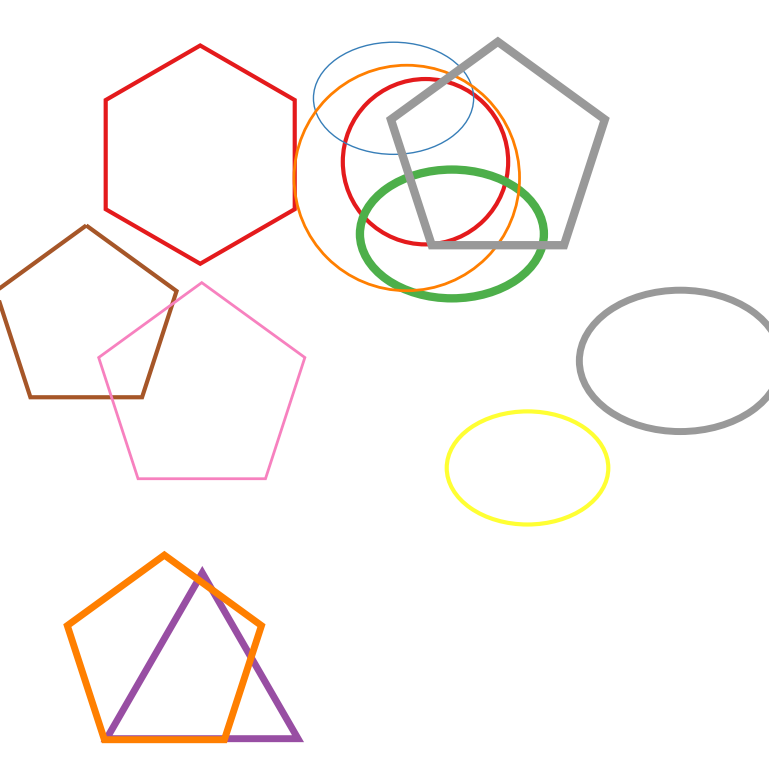[{"shape": "hexagon", "thickness": 1.5, "radius": 0.71, "center": [0.26, 0.799]}, {"shape": "circle", "thickness": 1.5, "radius": 0.54, "center": [0.553, 0.79]}, {"shape": "oval", "thickness": 0.5, "radius": 0.52, "center": [0.511, 0.872]}, {"shape": "oval", "thickness": 3, "radius": 0.6, "center": [0.587, 0.696]}, {"shape": "triangle", "thickness": 2.5, "radius": 0.72, "center": [0.263, 0.112]}, {"shape": "pentagon", "thickness": 2.5, "radius": 0.66, "center": [0.213, 0.147]}, {"shape": "circle", "thickness": 1, "radius": 0.73, "center": [0.528, 0.769]}, {"shape": "oval", "thickness": 1.5, "radius": 0.52, "center": [0.685, 0.392]}, {"shape": "pentagon", "thickness": 1.5, "radius": 0.62, "center": [0.112, 0.584]}, {"shape": "pentagon", "thickness": 1, "radius": 0.7, "center": [0.262, 0.492]}, {"shape": "oval", "thickness": 2.5, "radius": 0.66, "center": [0.884, 0.531]}, {"shape": "pentagon", "thickness": 3, "radius": 0.73, "center": [0.647, 0.8]}]